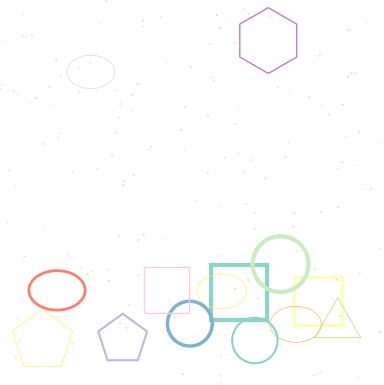[{"shape": "square", "thickness": 3, "radius": 0.36, "center": [0.621, 0.241]}, {"shape": "circle", "thickness": 1.5, "radius": 0.3, "center": [0.662, 0.115]}, {"shape": "square", "thickness": 2, "radius": 0.31, "center": [0.827, 0.219]}, {"shape": "pentagon", "thickness": 1.5, "radius": 0.33, "center": [0.319, 0.118]}, {"shape": "oval", "thickness": 2, "radius": 0.37, "center": [0.148, 0.246]}, {"shape": "circle", "thickness": 2.5, "radius": 0.29, "center": [0.493, 0.159]}, {"shape": "oval", "thickness": 0.5, "radius": 0.33, "center": [0.768, 0.158]}, {"shape": "triangle", "thickness": 0.5, "radius": 0.35, "center": [0.877, 0.157]}, {"shape": "square", "thickness": 1, "radius": 0.3, "center": [0.432, 0.246]}, {"shape": "oval", "thickness": 0.5, "radius": 0.31, "center": [0.236, 0.813]}, {"shape": "hexagon", "thickness": 1, "radius": 0.43, "center": [0.697, 0.895]}, {"shape": "circle", "thickness": 3, "radius": 0.36, "center": [0.729, 0.314]}, {"shape": "pentagon", "thickness": 0.5, "radius": 0.41, "center": [0.111, 0.115]}, {"shape": "oval", "thickness": 0.5, "radius": 0.32, "center": [0.576, 0.243]}]